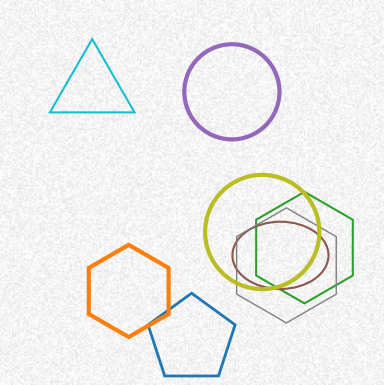[{"shape": "pentagon", "thickness": 2, "radius": 0.59, "center": [0.498, 0.12]}, {"shape": "hexagon", "thickness": 3, "radius": 0.6, "center": [0.334, 0.244]}, {"shape": "hexagon", "thickness": 1.5, "radius": 0.72, "center": [0.791, 0.357]}, {"shape": "circle", "thickness": 3, "radius": 0.62, "center": [0.602, 0.761]}, {"shape": "oval", "thickness": 1.5, "radius": 0.62, "center": [0.728, 0.337]}, {"shape": "hexagon", "thickness": 1, "radius": 0.75, "center": [0.744, 0.311]}, {"shape": "circle", "thickness": 3, "radius": 0.74, "center": [0.681, 0.397]}, {"shape": "triangle", "thickness": 1.5, "radius": 0.63, "center": [0.24, 0.772]}]